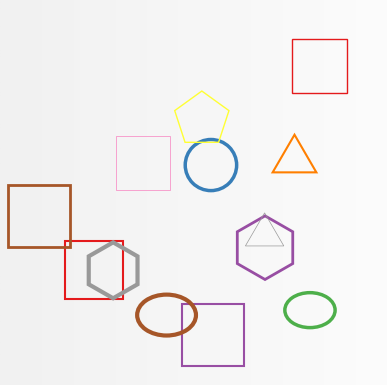[{"shape": "square", "thickness": 1, "radius": 0.35, "center": [0.825, 0.829]}, {"shape": "square", "thickness": 1.5, "radius": 0.37, "center": [0.244, 0.298]}, {"shape": "circle", "thickness": 2.5, "radius": 0.33, "center": [0.544, 0.571]}, {"shape": "oval", "thickness": 2.5, "radius": 0.32, "center": [0.8, 0.194]}, {"shape": "hexagon", "thickness": 2, "radius": 0.41, "center": [0.684, 0.357]}, {"shape": "square", "thickness": 1.5, "radius": 0.4, "center": [0.55, 0.13]}, {"shape": "triangle", "thickness": 1.5, "radius": 0.33, "center": [0.76, 0.585]}, {"shape": "pentagon", "thickness": 1, "radius": 0.37, "center": [0.521, 0.69]}, {"shape": "square", "thickness": 2, "radius": 0.4, "center": [0.1, 0.439]}, {"shape": "oval", "thickness": 3, "radius": 0.38, "center": [0.43, 0.182]}, {"shape": "square", "thickness": 0.5, "radius": 0.35, "center": [0.37, 0.577]}, {"shape": "triangle", "thickness": 0.5, "radius": 0.29, "center": [0.683, 0.39]}, {"shape": "hexagon", "thickness": 3, "radius": 0.36, "center": [0.292, 0.298]}]